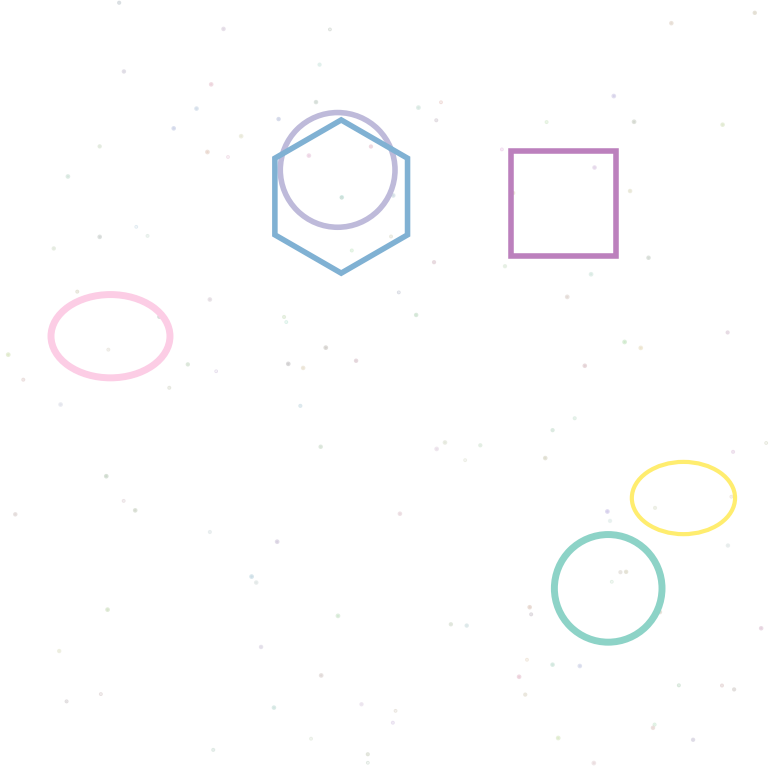[{"shape": "circle", "thickness": 2.5, "radius": 0.35, "center": [0.79, 0.236]}, {"shape": "circle", "thickness": 2, "radius": 0.37, "center": [0.439, 0.779]}, {"shape": "hexagon", "thickness": 2, "radius": 0.5, "center": [0.443, 0.745]}, {"shape": "oval", "thickness": 2.5, "radius": 0.39, "center": [0.143, 0.563]}, {"shape": "square", "thickness": 2, "radius": 0.34, "center": [0.732, 0.735]}, {"shape": "oval", "thickness": 1.5, "radius": 0.34, "center": [0.888, 0.353]}]